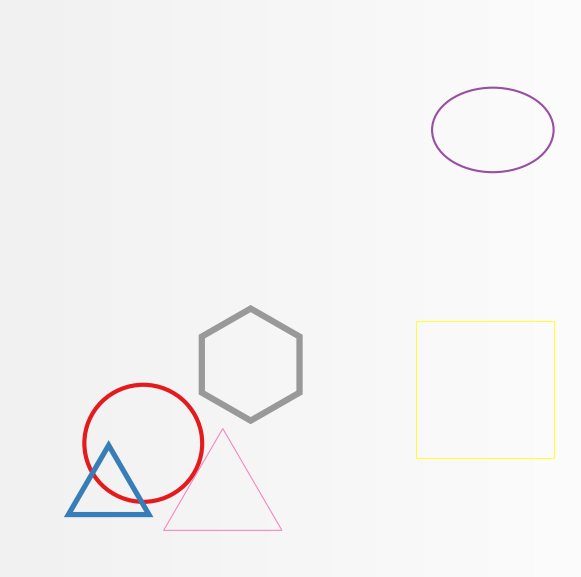[{"shape": "circle", "thickness": 2, "radius": 0.51, "center": [0.246, 0.232]}, {"shape": "triangle", "thickness": 2.5, "radius": 0.4, "center": [0.187, 0.148]}, {"shape": "oval", "thickness": 1, "radius": 0.52, "center": [0.848, 0.774]}, {"shape": "square", "thickness": 0.5, "radius": 0.59, "center": [0.835, 0.325]}, {"shape": "triangle", "thickness": 0.5, "radius": 0.59, "center": [0.383, 0.14]}, {"shape": "hexagon", "thickness": 3, "radius": 0.49, "center": [0.431, 0.368]}]